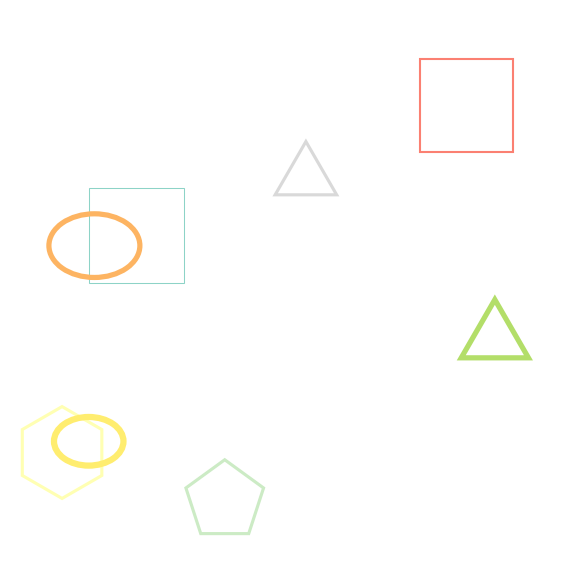[{"shape": "square", "thickness": 0.5, "radius": 0.41, "center": [0.237, 0.591]}, {"shape": "hexagon", "thickness": 1.5, "radius": 0.4, "center": [0.107, 0.216]}, {"shape": "square", "thickness": 1, "radius": 0.4, "center": [0.808, 0.816]}, {"shape": "oval", "thickness": 2.5, "radius": 0.39, "center": [0.163, 0.574]}, {"shape": "triangle", "thickness": 2.5, "radius": 0.34, "center": [0.857, 0.413]}, {"shape": "triangle", "thickness": 1.5, "radius": 0.31, "center": [0.53, 0.693]}, {"shape": "pentagon", "thickness": 1.5, "radius": 0.35, "center": [0.389, 0.132]}, {"shape": "oval", "thickness": 3, "radius": 0.3, "center": [0.154, 0.235]}]